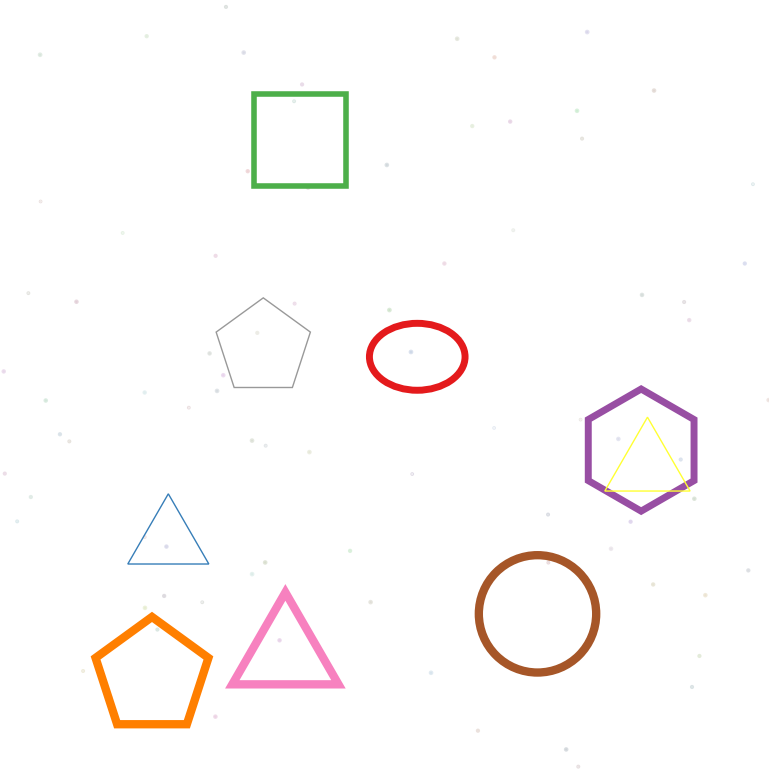[{"shape": "oval", "thickness": 2.5, "radius": 0.31, "center": [0.542, 0.537]}, {"shape": "triangle", "thickness": 0.5, "radius": 0.3, "center": [0.219, 0.298]}, {"shape": "square", "thickness": 2, "radius": 0.3, "center": [0.389, 0.818]}, {"shape": "hexagon", "thickness": 2.5, "radius": 0.4, "center": [0.833, 0.415]}, {"shape": "pentagon", "thickness": 3, "radius": 0.39, "center": [0.197, 0.122]}, {"shape": "triangle", "thickness": 0.5, "radius": 0.32, "center": [0.841, 0.394]}, {"shape": "circle", "thickness": 3, "radius": 0.38, "center": [0.698, 0.203]}, {"shape": "triangle", "thickness": 3, "radius": 0.4, "center": [0.371, 0.151]}, {"shape": "pentagon", "thickness": 0.5, "radius": 0.32, "center": [0.342, 0.549]}]